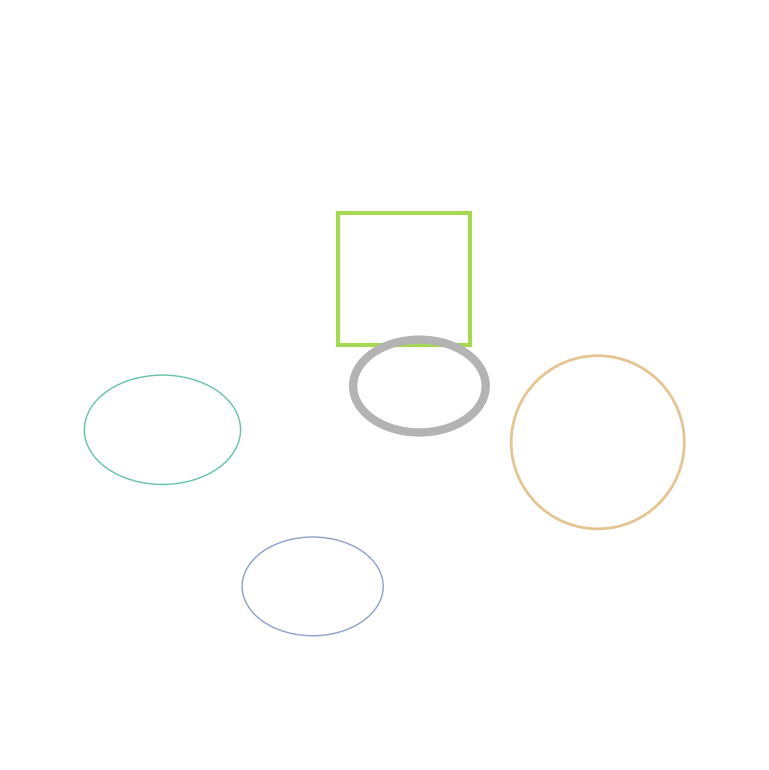[{"shape": "oval", "thickness": 0.5, "radius": 0.51, "center": [0.211, 0.442]}, {"shape": "oval", "thickness": 0.5, "radius": 0.46, "center": [0.406, 0.238]}, {"shape": "square", "thickness": 1.5, "radius": 0.43, "center": [0.525, 0.638]}, {"shape": "circle", "thickness": 1, "radius": 0.56, "center": [0.776, 0.426]}, {"shape": "oval", "thickness": 3, "radius": 0.43, "center": [0.545, 0.499]}]